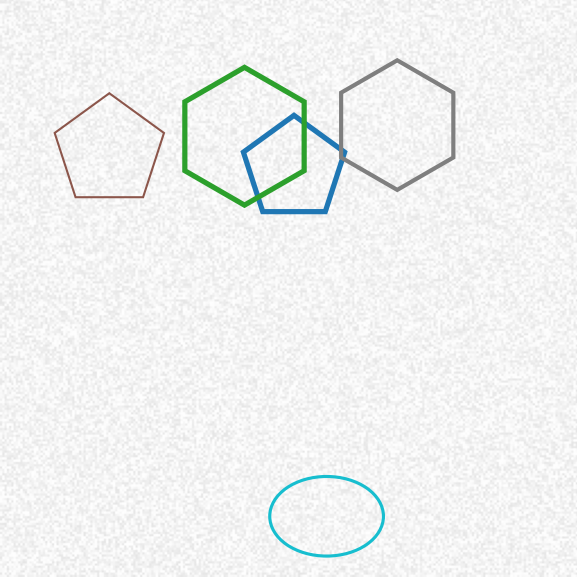[{"shape": "pentagon", "thickness": 2.5, "radius": 0.46, "center": [0.509, 0.707]}, {"shape": "hexagon", "thickness": 2.5, "radius": 0.6, "center": [0.423, 0.763]}, {"shape": "pentagon", "thickness": 1, "radius": 0.5, "center": [0.189, 0.738]}, {"shape": "hexagon", "thickness": 2, "radius": 0.56, "center": [0.688, 0.783]}, {"shape": "oval", "thickness": 1.5, "radius": 0.49, "center": [0.566, 0.105]}]